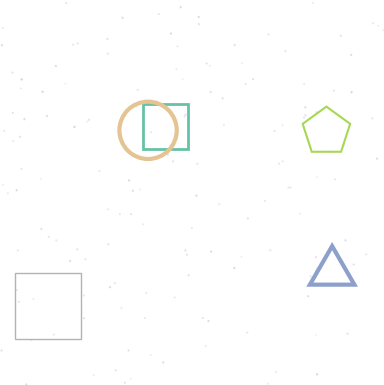[{"shape": "square", "thickness": 2, "radius": 0.29, "center": [0.43, 0.672]}, {"shape": "triangle", "thickness": 3, "radius": 0.33, "center": [0.863, 0.294]}, {"shape": "pentagon", "thickness": 1.5, "radius": 0.32, "center": [0.848, 0.658]}, {"shape": "circle", "thickness": 3, "radius": 0.37, "center": [0.385, 0.661]}, {"shape": "square", "thickness": 1, "radius": 0.43, "center": [0.124, 0.205]}]